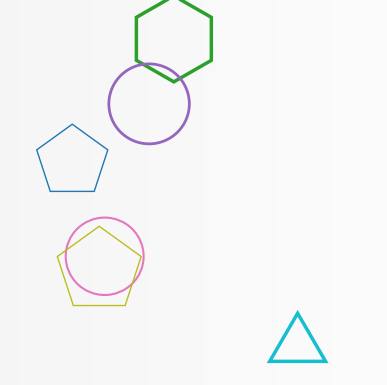[{"shape": "pentagon", "thickness": 1, "radius": 0.48, "center": [0.186, 0.581]}, {"shape": "hexagon", "thickness": 2.5, "radius": 0.56, "center": [0.449, 0.899]}, {"shape": "circle", "thickness": 2, "radius": 0.52, "center": [0.385, 0.73]}, {"shape": "circle", "thickness": 1.5, "radius": 0.5, "center": [0.27, 0.334]}, {"shape": "pentagon", "thickness": 1, "radius": 0.57, "center": [0.256, 0.298]}, {"shape": "triangle", "thickness": 2.5, "radius": 0.42, "center": [0.768, 0.103]}]